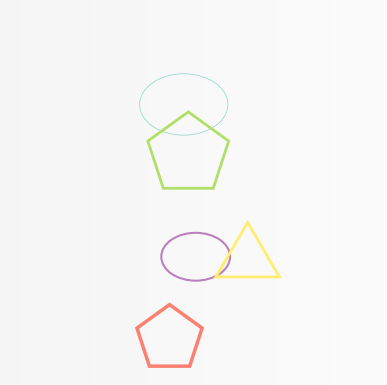[{"shape": "oval", "thickness": 0.5, "radius": 0.57, "center": [0.474, 0.729]}, {"shape": "pentagon", "thickness": 2.5, "radius": 0.44, "center": [0.438, 0.12]}, {"shape": "pentagon", "thickness": 2, "radius": 0.55, "center": [0.486, 0.6]}, {"shape": "oval", "thickness": 1.5, "radius": 0.44, "center": [0.505, 0.333]}, {"shape": "triangle", "thickness": 2, "radius": 0.47, "center": [0.639, 0.328]}]